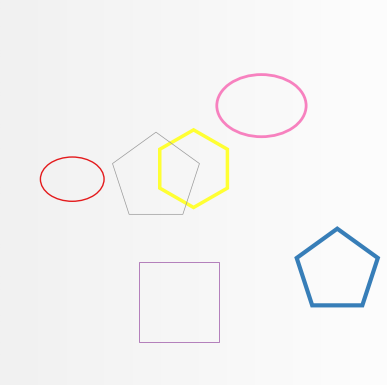[{"shape": "oval", "thickness": 1, "radius": 0.41, "center": [0.186, 0.535]}, {"shape": "pentagon", "thickness": 3, "radius": 0.55, "center": [0.87, 0.296]}, {"shape": "square", "thickness": 0.5, "radius": 0.52, "center": [0.462, 0.214]}, {"shape": "hexagon", "thickness": 2.5, "radius": 0.5, "center": [0.5, 0.562]}, {"shape": "oval", "thickness": 2, "radius": 0.58, "center": [0.675, 0.726]}, {"shape": "pentagon", "thickness": 0.5, "radius": 0.59, "center": [0.403, 0.539]}]